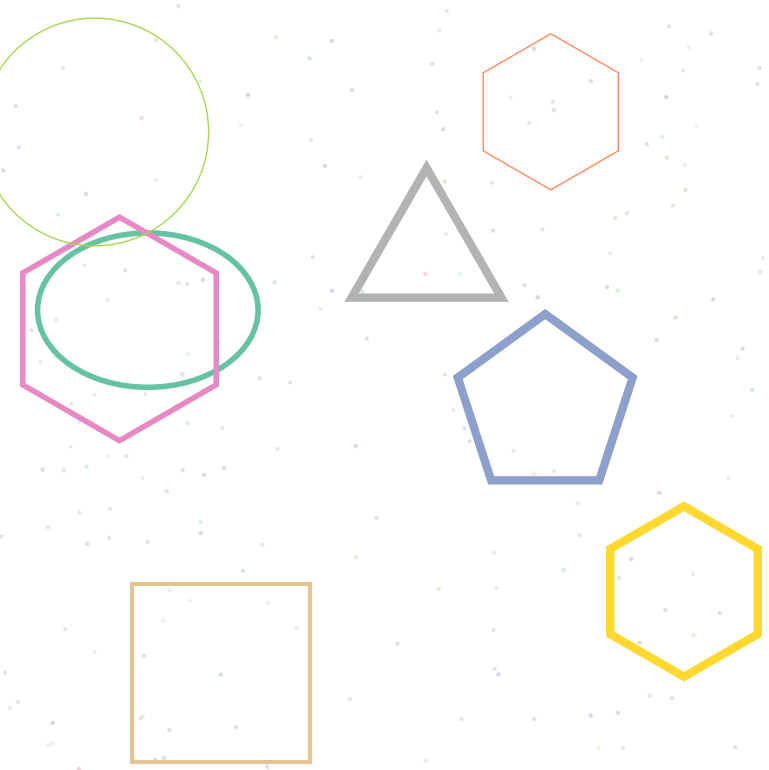[{"shape": "oval", "thickness": 2, "radius": 0.72, "center": [0.192, 0.597]}, {"shape": "hexagon", "thickness": 0.5, "radius": 0.51, "center": [0.715, 0.855]}, {"shape": "pentagon", "thickness": 3, "radius": 0.6, "center": [0.708, 0.473]}, {"shape": "hexagon", "thickness": 2, "radius": 0.73, "center": [0.155, 0.573]}, {"shape": "circle", "thickness": 0.5, "radius": 0.74, "center": [0.123, 0.829]}, {"shape": "hexagon", "thickness": 3, "radius": 0.55, "center": [0.888, 0.232]}, {"shape": "square", "thickness": 1.5, "radius": 0.58, "center": [0.287, 0.126]}, {"shape": "triangle", "thickness": 3, "radius": 0.56, "center": [0.554, 0.67]}]